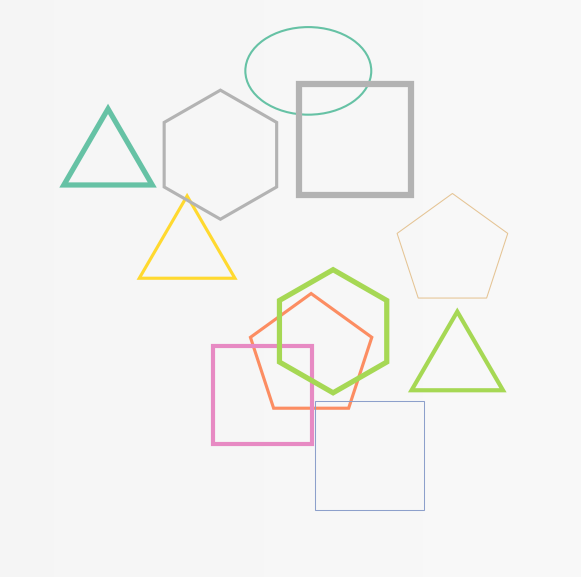[{"shape": "oval", "thickness": 1, "radius": 0.54, "center": [0.53, 0.876]}, {"shape": "triangle", "thickness": 2.5, "radius": 0.44, "center": [0.186, 0.723]}, {"shape": "pentagon", "thickness": 1.5, "radius": 0.55, "center": [0.535, 0.381]}, {"shape": "square", "thickness": 0.5, "radius": 0.47, "center": [0.636, 0.21]}, {"shape": "square", "thickness": 2, "radius": 0.42, "center": [0.452, 0.316]}, {"shape": "triangle", "thickness": 2, "radius": 0.45, "center": [0.787, 0.369]}, {"shape": "hexagon", "thickness": 2.5, "radius": 0.53, "center": [0.573, 0.426]}, {"shape": "triangle", "thickness": 1.5, "radius": 0.48, "center": [0.322, 0.565]}, {"shape": "pentagon", "thickness": 0.5, "radius": 0.5, "center": [0.778, 0.564]}, {"shape": "hexagon", "thickness": 1.5, "radius": 0.56, "center": [0.379, 0.731]}, {"shape": "square", "thickness": 3, "radius": 0.48, "center": [0.61, 0.758]}]